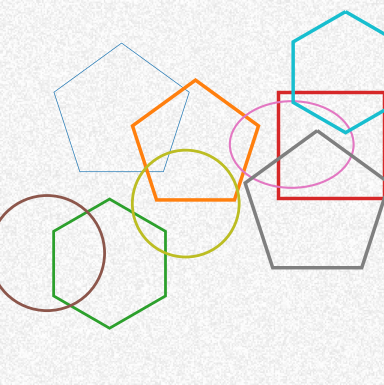[{"shape": "pentagon", "thickness": 0.5, "radius": 0.92, "center": [0.316, 0.703]}, {"shape": "pentagon", "thickness": 2.5, "radius": 0.86, "center": [0.508, 0.62]}, {"shape": "hexagon", "thickness": 2, "radius": 0.84, "center": [0.285, 0.315]}, {"shape": "square", "thickness": 2.5, "radius": 0.69, "center": [0.859, 0.624]}, {"shape": "circle", "thickness": 2, "radius": 0.75, "center": [0.122, 0.343]}, {"shape": "oval", "thickness": 1.5, "radius": 0.8, "center": [0.758, 0.625]}, {"shape": "pentagon", "thickness": 2.5, "radius": 0.98, "center": [0.824, 0.464]}, {"shape": "circle", "thickness": 2, "radius": 0.69, "center": [0.482, 0.471]}, {"shape": "hexagon", "thickness": 2.5, "radius": 0.79, "center": [0.898, 0.813]}]